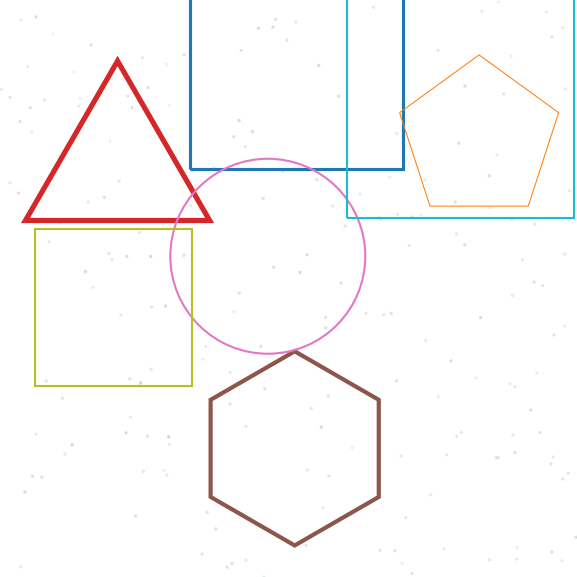[{"shape": "square", "thickness": 1.5, "radius": 0.92, "center": [0.513, 0.892]}, {"shape": "pentagon", "thickness": 0.5, "radius": 0.72, "center": [0.83, 0.759]}, {"shape": "triangle", "thickness": 2.5, "radius": 0.92, "center": [0.204, 0.709]}, {"shape": "hexagon", "thickness": 2, "radius": 0.84, "center": [0.51, 0.223]}, {"shape": "circle", "thickness": 1, "radius": 0.84, "center": [0.464, 0.555]}, {"shape": "square", "thickness": 1, "radius": 0.68, "center": [0.196, 0.467]}, {"shape": "square", "thickness": 1, "radius": 0.98, "center": [0.798, 0.819]}]